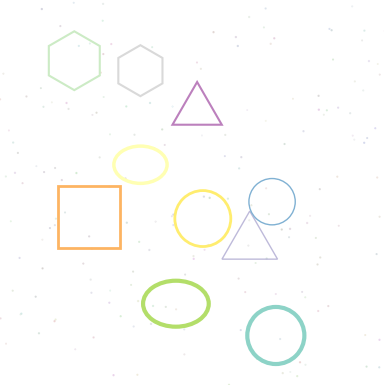[{"shape": "circle", "thickness": 3, "radius": 0.37, "center": [0.716, 0.129]}, {"shape": "oval", "thickness": 2.5, "radius": 0.35, "center": [0.365, 0.572]}, {"shape": "triangle", "thickness": 1, "radius": 0.42, "center": [0.649, 0.369]}, {"shape": "circle", "thickness": 1, "radius": 0.3, "center": [0.707, 0.476]}, {"shape": "square", "thickness": 2, "radius": 0.4, "center": [0.231, 0.436]}, {"shape": "oval", "thickness": 3, "radius": 0.43, "center": [0.457, 0.211]}, {"shape": "hexagon", "thickness": 1.5, "radius": 0.33, "center": [0.365, 0.816]}, {"shape": "triangle", "thickness": 1.5, "radius": 0.37, "center": [0.512, 0.713]}, {"shape": "hexagon", "thickness": 1.5, "radius": 0.38, "center": [0.193, 0.842]}, {"shape": "circle", "thickness": 2, "radius": 0.36, "center": [0.527, 0.432]}]